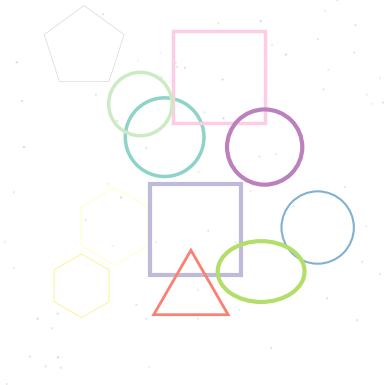[{"shape": "circle", "thickness": 2.5, "radius": 0.51, "center": [0.428, 0.644]}, {"shape": "hexagon", "thickness": 0.5, "radius": 0.5, "center": [0.298, 0.412]}, {"shape": "square", "thickness": 3, "radius": 0.59, "center": [0.508, 0.404]}, {"shape": "triangle", "thickness": 2, "radius": 0.56, "center": [0.496, 0.238]}, {"shape": "circle", "thickness": 1.5, "radius": 0.47, "center": [0.825, 0.409]}, {"shape": "oval", "thickness": 3, "radius": 0.56, "center": [0.678, 0.295]}, {"shape": "square", "thickness": 2.5, "radius": 0.6, "center": [0.57, 0.801]}, {"shape": "pentagon", "thickness": 0.5, "radius": 0.55, "center": [0.219, 0.876]}, {"shape": "circle", "thickness": 3, "radius": 0.49, "center": [0.687, 0.618]}, {"shape": "circle", "thickness": 2.5, "radius": 0.41, "center": [0.364, 0.73]}, {"shape": "hexagon", "thickness": 0.5, "radius": 0.41, "center": [0.212, 0.258]}]